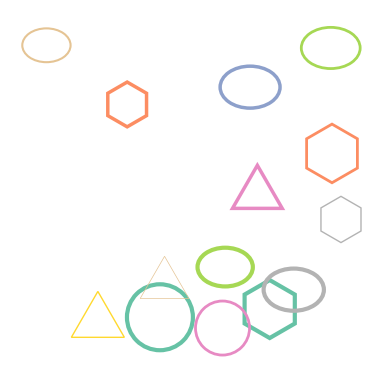[{"shape": "hexagon", "thickness": 3, "radius": 0.38, "center": [0.701, 0.197]}, {"shape": "circle", "thickness": 3, "radius": 0.43, "center": [0.415, 0.176]}, {"shape": "hexagon", "thickness": 2, "radius": 0.38, "center": [0.862, 0.601]}, {"shape": "hexagon", "thickness": 2.5, "radius": 0.29, "center": [0.33, 0.729]}, {"shape": "oval", "thickness": 2.5, "radius": 0.39, "center": [0.65, 0.774]}, {"shape": "triangle", "thickness": 2.5, "radius": 0.37, "center": [0.668, 0.496]}, {"shape": "circle", "thickness": 2, "radius": 0.35, "center": [0.578, 0.148]}, {"shape": "oval", "thickness": 2, "radius": 0.38, "center": [0.859, 0.875]}, {"shape": "oval", "thickness": 3, "radius": 0.36, "center": [0.585, 0.306]}, {"shape": "triangle", "thickness": 1, "radius": 0.4, "center": [0.254, 0.164]}, {"shape": "triangle", "thickness": 0.5, "radius": 0.37, "center": [0.427, 0.261]}, {"shape": "oval", "thickness": 1.5, "radius": 0.31, "center": [0.121, 0.882]}, {"shape": "oval", "thickness": 3, "radius": 0.39, "center": [0.763, 0.248]}, {"shape": "hexagon", "thickness": 1, "radius": 0.3, "center": [0.886, 0.43]}]